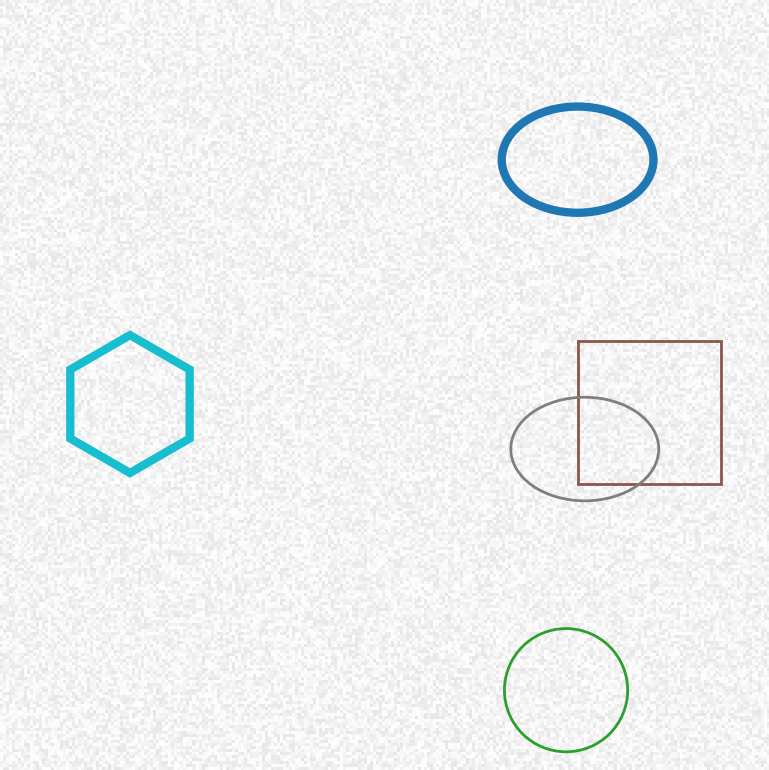[{"shape": "oval", "thickness": 3, "radius": 0.49, "center": [0.75, 0.793]}, {"shape": "circle", "thickness": 1, "radius": 0.4, "center": [0.735, 0.104]}, {"shape": "square", "thickness": 1, "radius": 0.46, "center": [0.843, 0.464]}, {"shape": "oval", "thickness": 1, "radius": 0.48, "center": [0.759, 0.417]}, {"shape": "hexagon", "thickness": 3, "radius": 0.45, "center": [0.169, 0.475]}]